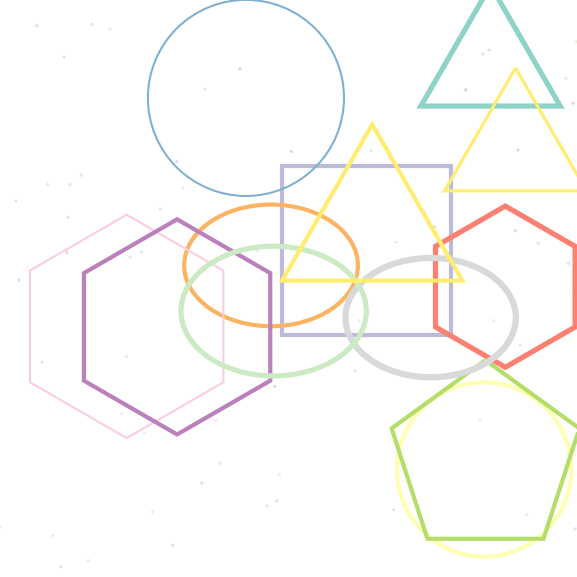[{"shape": "triangle", "thickness": 2.5, "radius": 0.7, "center": [0.849, 0.885]}, {"shape": "circle", "thickness": 2, "radius": 0.75, "center": [0.838, 0.186]}, {"shape": "square", "thickness": 2, "radius": 0.73, "center": [0.635, 0.565]}, {"shape": "hexagon", "thickness": 2.5, "radius": 0.7, "center": [0.875, 0.503]}, {"shape": "circle", "thickness": 1, "radius": 0.85, "center": [0.426, 0.83]}, {"shape": "oval", "thickness": 2, "radius": 0.75, "center": [0.469, 0.54]}, {"shape": "pentagon", "thickness": 2, "radius": 0.85, "center": [0.841, 0.204]}, {"shape": "hexagon", "thickness": 1, "radius": 0.97, "center": [0.219, 0.434]}, {"shape": "oval", "thickness": 3, "radius": 0.74, "center": [0.746, 0.449]}, {"shape": "hexagon", "thickness": 2, "radius": 0.93, "center": [0.307, 0.433]}, {"shape": "oval", "thickness": 2.5, "radius": 0.8, "center": [0.474, 0.461]}, {"shape": "triangle", "thickness": 1.5, "radius": 0.71, "center": [0.893, 0.74]}, {"shape": "triangle", "thickness": 2, "radius": 0.9, "center": [0.645, 0.603]}]